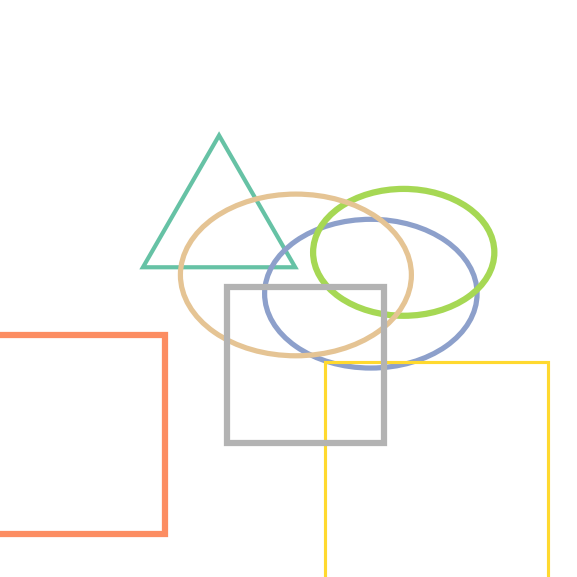[{"shape": "triangle", "thickness": 2, "radius": 0.76, "center": [0.379, 0.612]}, {"shape": "square", "thickness": 3, "radius": 0.86, "center": [0.113, 0.247]}, {"shape": "oval", "thickness": 2.5, "radius": 0.92, "center": [0.642, 0.491]}, {"shape": "oval", "thickness": 3, "radius": 0.78, "center": [0.699, 0.562]}, {"shape": "square", "thickness": 1.5, "radius": 0.96, "center": [0.756, 0.18]}, {"shape": "oval", "thickness": 2.5, "radius": 1.0, "center": [0.512, 0.523]}, {"shape": "square", "thickness": 3, "radius": 0.68, "center": [0.529, 0.367]}]